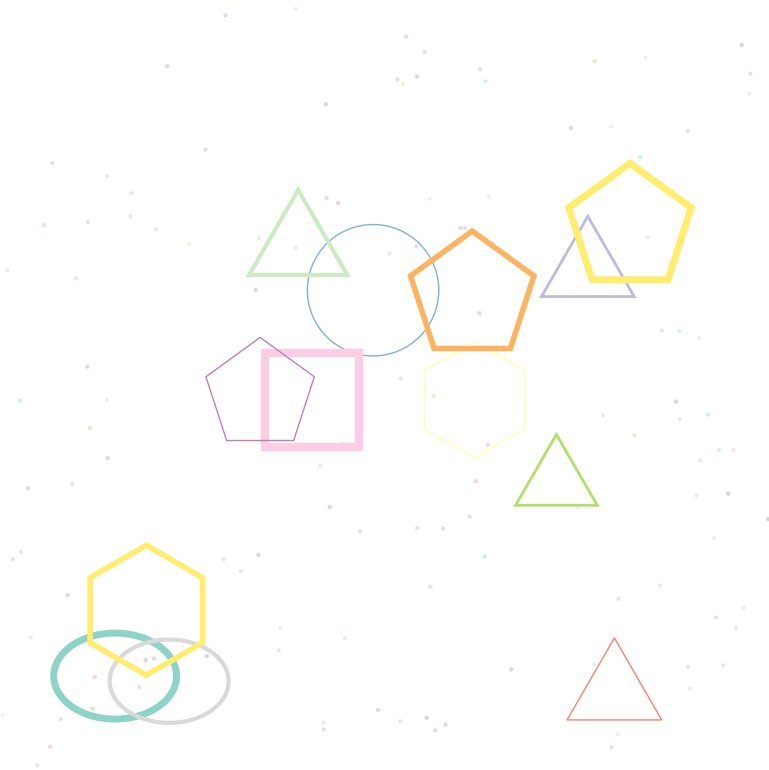[{"shape": "oval", "thickness": 2.5, "radius": 0.4, "center": [0.15, 0.122]}, {"shape": "hexagon", "thickness": 0.5, "radius": 0.38, "center": [0.616, 0.481]}, {"shape": "triangle", "thickness": 1, "radius": 0.35, "center": [0.763, 0.65]}, {"shape": "triangle", "thickness": 0.5, "radius": 0.35, "center": [0.798, 0.101]}, {"shape": "circle", "thickness": 0.5, "radius": 0.43, "center": [0.485, 0.623]}, {"shape": "pentagon", "thickness": 2, "radius": 0.42, "center": [0.613, 0.616]}, {"shape": "triangle", "thickness": 1, "radius": 0.31, "center": [0.723, 0.374]}, {"shape": "square", "thickness": 3, "radius": 0.31, "center": [0.405, 0.481]}, {"shape": "oval", "thickness": 1.5, "radius": 0.39, "center": [0.22, 0.115]}, {"shape": "pentagon", "thickness": 0.5, "radius": 0.37, "center": [0.338, 0.488]}, {"shape": "triangle", "thickness": 1.5, "radius": 0.37, "center": [0.387, 0.68]}, {"shape": "hexagon", "thickness": 2, "radius": 0.42, "center": [0.19, 0.208]}, {"shape": "pentagon", "thickness": 2.5, "radius": 0.42, "center": [0.818, 0.704]}]